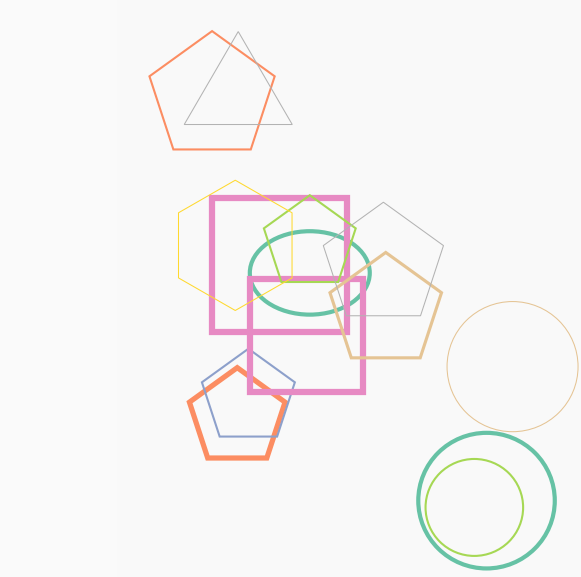[{"shape": "oval", "thickness": 2, "radius": 0.52, "center": [0.533, 0.527]}, {"shape": "circle", "thickness": 2, "radius": 0.59, "center": [0.837, 0.132]}, {"shape": "pentagon", "thickness": 2.5, "radius": 0.43, "center": [0.408, 0.276]}, {"shape": "pentagon", "thickness": 1, "radius": 0.57, "center": [0.365, 0.832]}, {"shape": "pentagon", "thickness": 1, "radius": 0.42, "center": [0.427, 0.311]}, {"shape": "square", "thickness": 3, "radius": 0.58, "center": [0.481, 0.54]}, {"shape": "square", "thickness": 3, "radius": 0.49, "center": [0.527, 0.418]}, {"shape": "circle", "thickness": 1, "radius": 0.42, "center": [0.816, 0.12]}, {"shape": "pentagon", "thickness": 1, "radius": 0.42, "center": [0.533, 0.578]}, {"shape": "hexagon", "thickness": 0.5, "radius": 0.56, "center": [0.405, 0.574]}, {"shape": "pentagon", "thickness": 1.5, "radius": 0.5, "center": [0.664, 0.461]}, {"shape": "circle", "thickness": 0.5, "radius": 0.56, "center": [0.882, 0.364]}, {"shape": "triangle", "thickness": 0.5, "radius": 0.54, "center": [0.41, 0.837]}, {"shape": "pentagon", "thickness": 0.5, "radius": 0.54, "center": [0.66, 0.54]}]